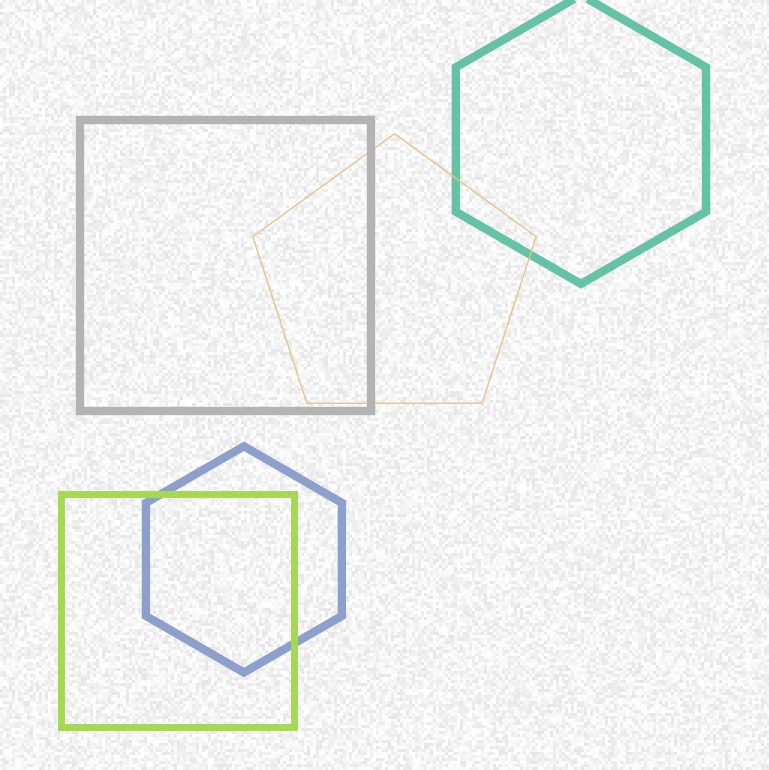[{"shape": "hexagon", "thickness": 3, "radius": 0.94, "center": [0.754, 0.819]}, {"shape": "hexagon", "thickness": 3, "radius": 0.73, "center": [0.317, 0.274]}, {"shape": "square", "thickness": 2.5, "radius": 0.76, "center": [0.23, 0.207]}, {"shape": "pentagon", "thickness": 0.5, "radius": 0.97, "center": [0.512, 0.633]}, {"shape": "square", "thickness": 3, "radius": 0.95, "center": [0.293, 0.656]}]